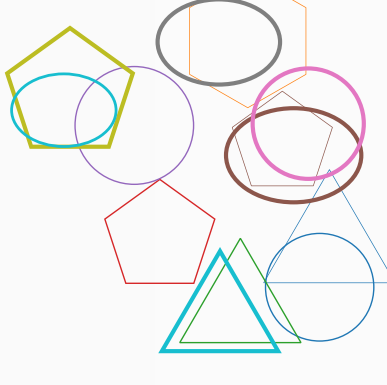[{"shape": "circle", "thickness": 1, "radius": 0.7, "center": [0.825, 0.254]}, {"shape": "triangle", "thickness": 0.5, "radius": 0.98, "center": [0.85, 0.363]}, {"shape": "hexagon", "thickness": 0.5, "radius": 0.87, "center": [0.639, 0.894]}, {"shape": "triangle", "thickness": 1, "radius": 0.9, "center": [0.62, 0.2]}, {"shape": "pentagon", "thickness": 1, "radius": 0.75, "center": [0.412, 0.385]}, {"shape": "circle", "thickness": 1, "radius": 0.76, "center": [0.347, 0.674]}, {"shape": "oval", "thickness": 3, "radius": 0.87, "center": [0.758, 0.597]}, {"shape": "pentagon", "thickness": 0.5, "radius": 0.68, "center": [0.729, 0.627]}, {"shape": "circle", "thickness": 3, "radius": 0.72, "center": [0.795, 0.679]}, {"shape": "oval", "thickness": 3, "radius": 0.79, "center": [0.565, 0.891]}, {"shape": "pentagon", "thickness": 3, "radius": 0.85, "center": [0.181, 0.757]}, {"shape": "triangle", "thickness": 3, "radius": 0.87, "center": [0.568, 0.175]}, {"shape": "oval", "thickness": 2, "radius": 0.67, "center": [0.165, 0.714]}]